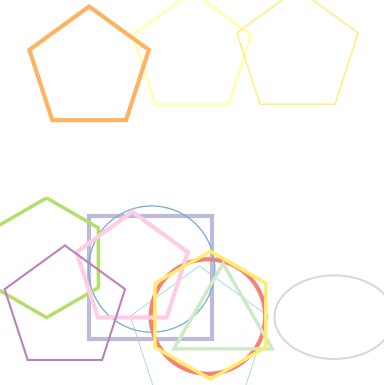[{"shape": "pentagon", "thickness": 0.5, "radius": 0.94, "center": [0.518, 0.121]}, {"shape": "pentagon", "thickness": 2, "radius": 0.81, "center": [0.499, 0.859]}, {"shape": "square", "thickness": 3, "radius": 0.8, "center": [0.39, 0.28]}, {"shape": "circle", "thickness": 3, "radius": 0.74, "center": [0.54, 0.178]}, {"shape": "circle", "thickness": 1, "radius": 0.82, "center": [0.394, 0.301]}, {"shape": "pentagon", "thickness": 3, "radius": 0.82, "center": [0.232, 0.82]}, {"shape": "hexagon", "thickness": 2.5, "radius": 0.78, "center": [0.121, 0.33]}, {"shape": "pentagon", "thickness": 3, "radius": 0.76, "center": [0.344, 0.298]}, {"shape": "oval", "thickness": 1.5, "radius": 0.78, "center": [0.868, 0.176]}, {"shape": "pentagon", "thickness": 1.5, "radius": 0.82, "center": [0.169, 0.198]}, {"shape": "triangle", "thickness": 2.5, "radius": 0.74, "center": [0.579, 0.168]}, {"shape": "hexagon", "thickness": 2.5, "radius": 0.83, "center": [0.547, 0.181]}, {"shape": "pentagon", "thickness": 1, "radius": 0.83, "center": [0.773, 0.863]}]